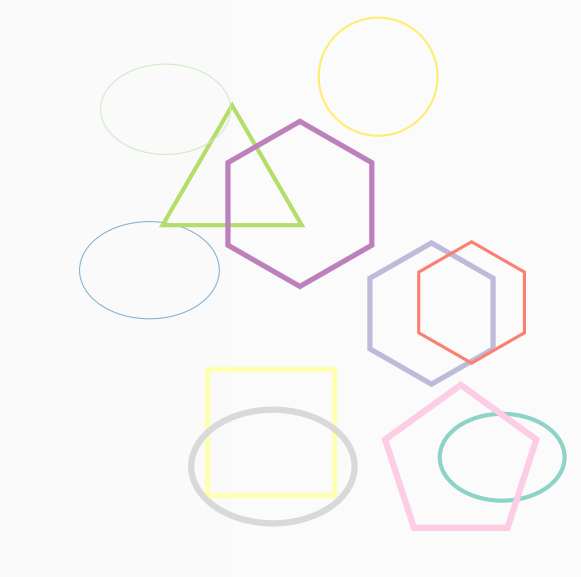[{"shape": "oval", "thickness": 2, "radius": 0.54, "center": [0.864, 0.207]}, {"shape": "square", "thickness": 2.5, "radius": 0.54, "center": [0.466, 0.25]}, {"shape": "hexagon", "thickness": 2.5, "radius": 0.61, "center": [0.742, 0.456]}, {"shape": "hexagon", "thickness": 1.5, "radius": 0.53, "center": [0.811, 0.475]}, {"shape": "oval", "thickness": 0.5, "radius": 0.6, "center": [0.257, 0.531]}, {"shape": "triangle", "thickness": 2, "radius": 0.69, "center": [0.399, 0.678]}, {"shape": "pentagon", "thickness": 3, "radius": 0.68, "center": [0.793, 0.196]}, {"shape": "oval", "thickness": 3, "radius": 0.7, "center": [0.47, 0.191]}, {"shape": "hexagon", "thickness": 2.5, "radius": 0.71, "center": [0.516, 0.646]}, {"shape": "oval", "thickness": 0.5, "radius": 0.56, "center": [0.285, 0.81]}, {"shape": "circle", "thickness": 1, "radius": 0.51, "center": [0.651, 0.866]}]